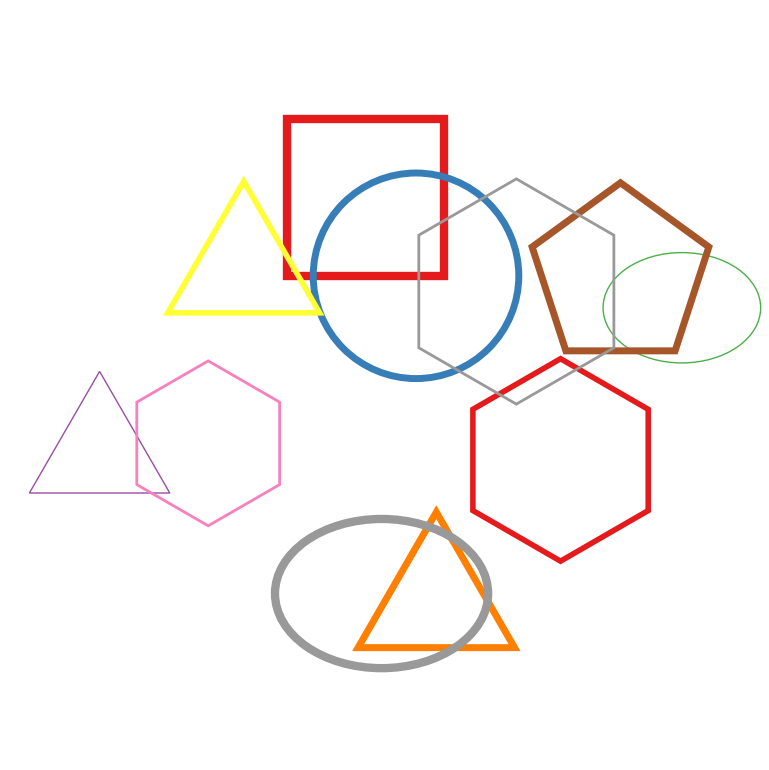[{"shape": "hexagon", "thickness": 2, "radius": 0.66, "center": [0.728, 0.403]}, {"shape": "square", "thickness": 3, "radius": 0.51, "center": [0.475, 0.744]}, {"shape": "circle", "thickness": 2.5, "radius": 0.67, "center": [0.54, 0.642]}, {"shape": "oval", "thickness": 0.5, "radius": 0.51, "center": [0.886, 0.6]}, {"shape": "triangle", "thickness": 0.5, "radius": 0.53, "center": [0.129, 0.412]}, {"shape": "triangle", "thickness": 2.5, "radius": 0.59, "center": [0.567, 0.218]}, {"shape": "triangle", "thickness": 2, "radius": 0.57, "center": [0.316, 0.651]}, {"shape": "pentagon", "thickness": 2.5, "radius": 0.6, "center": [0.806, 0.642]}, {"shape": "hexagon", "thickness": 1, "radius": 0.54, "center": [0.27, 0.424]}, {"shape": "hexagon", "thickness": 1, "radius": 0.73, "center": [0.671, 0.621]}, {"shape": "oval", "thickness": 3, "radius": 0.69, "center": [0.496, 0.229]}]